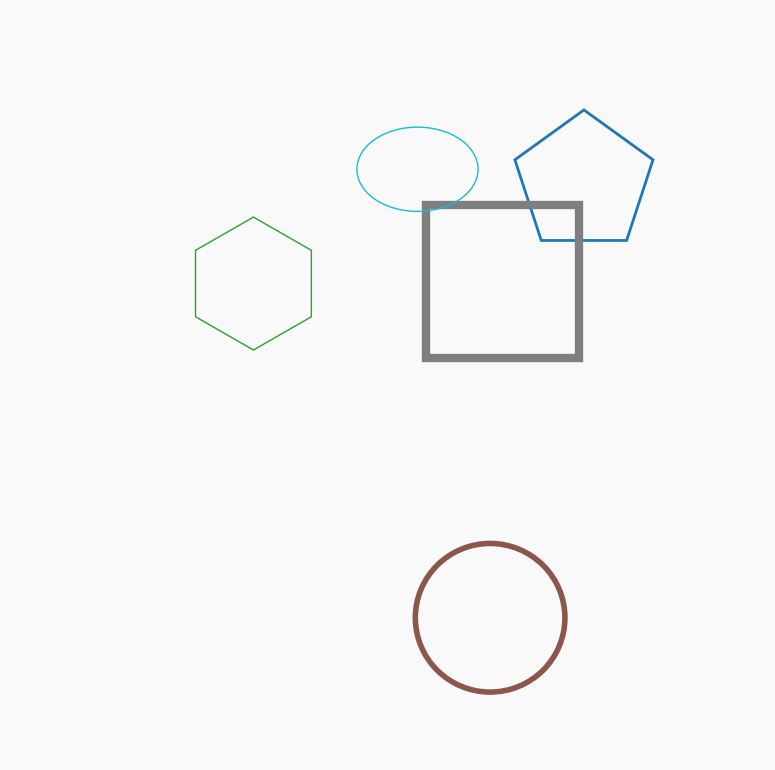[{"shape": "pentagon", "thickness": 1, "radius": 0.47, "center": [0.753, 0.764]}, {"shape": "hexagon", "thickness": 0.5, "radius": 0.43, "center": [0.327, 0.632]}, {"shape": "circle", "thickness": 2, "radius": 0.48, "center": [0.632, 0.198]}, {"shape": "square", "thickness": 3, "radius": 0.49, "center": [0.649, 0.634]}, {"shape": "oval", "thickness": 0.5, "radius": 0.39, "center": [0.539, 0.78]}]